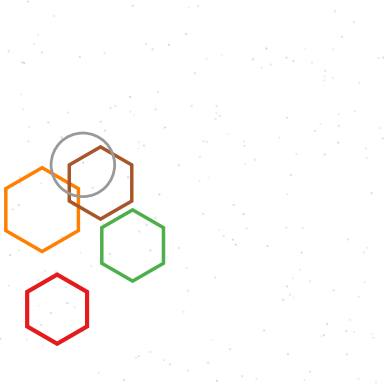[{"shape": "hexagon", "thickness": 3, "radius": 0.45, "center": [0.148, 0.197]}, {"shape": "hexagon", "thickness": 2.5, "radius": 0.46, "center": [0.345, 0.362]}, {"shape": "hexagon", "thickness": 2.5, "radius": 0.54, "center": [0.109, 0.456]}, {"shape": "hexagon", "thickness": 2.5, "radius": 0.47, "center": [0.261, 0.525]}, {"shape": "circle", "thickness": 2, "radius": 0.41, "center": [0.215, 0.572]}]